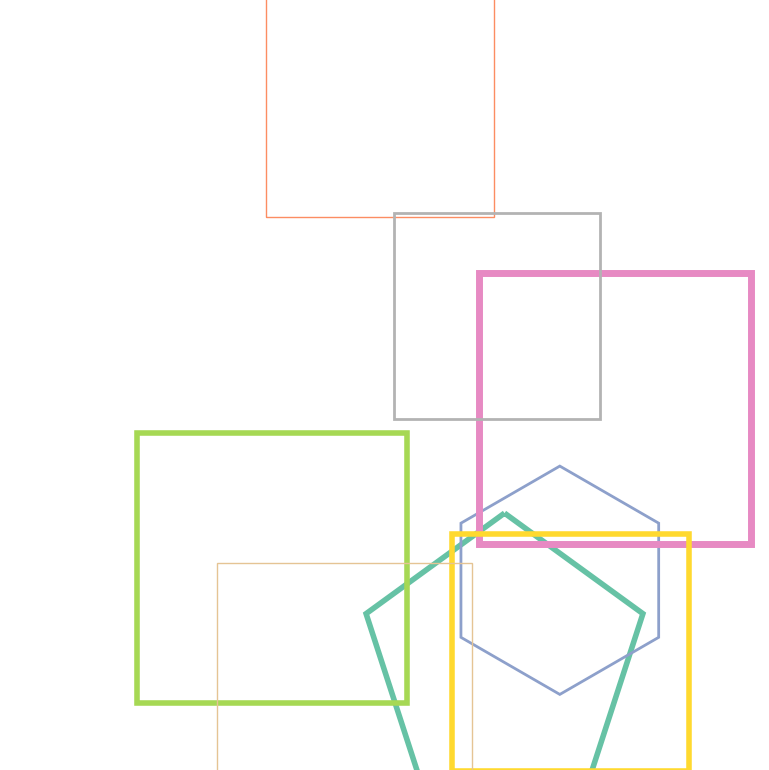[{"shape": "pentagon", "thickness": 2, "radius": 0.95, "center": [0.655, 0.145]}, {"shape": "square", "thickness": 0.5, "radius": 0.74, "center": [0.494, 0.866]}, {"shape": "hexagon", "thickness": 1, "radius": 0.74, "center": [0.727, 0.246]}, {"shape": "square", "thickness": 2.5, "radius": 0.88, "center": [0.798, 0.469]}, {"shape": "square", "thickness": 2, "radius": 0.88, "center": [0.353, 0.263]}, {"shape": "square", "thickness": 2, "radius": 0.77, "center": [0.741, 0.153]}, {"shape": "square", "thickness": 0.5, "radius": 0.83, "center": [0.447, 0.103]}, {"shape": "square", "thickness": 1, "radius": 0.67, "center": [0.646, 0.59]}]